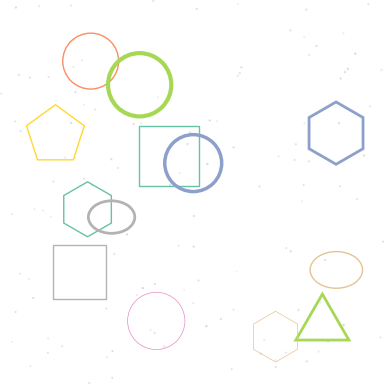[{"shape": "square", "thickness": 1, "radius": 0.39, "center": [0.439, 0.595]}, {"shape": "hexagon", "thickness": 1, "radius": 0.36, "center": [0.227, 0.456]}, {"shape": "circle", "thickness": 1, "radius": 0.36, "center": [0.236, 0.841]}, {"shape": "circle", "thickness": 2.5, "radius": 0.37, "center": [0.502, 0.576]}, {"shape": "hexagon", "thickness": 2, "radius": 0.4, "center": [0.873, 0.654]}, {"shape": "circle", "thickness": 0.5, "radius": 0.37, "center": [0.406, 0.166]}, {"shape": "triangle", "thickness": 2, "radius": 0.4, "center": [0.837, 0.156]}, {"shape": "circle", "thickness": 3, "radius": 0.41, "center": [0.363, 0.78]}, {"shape": "pentagon", "thickness": 1, "radius": 0.4, "center": [0.144, 0.649]}, {"shape": "hexagon", "thickness": 0.5, "radius": 0.33, "center": [0.716, 0.126]}, {"shape": "oval", "thickness": 1, "radius": 0.34, "center": [0.874, 0.299]}, {"shape": "square", "thickness": 1, "radius": 0.35, "center": [0.206, 0.295]}, {"shape": "oval", "thickness": 2, "radius": 0.3, "center": [0.29, 0.436]}]